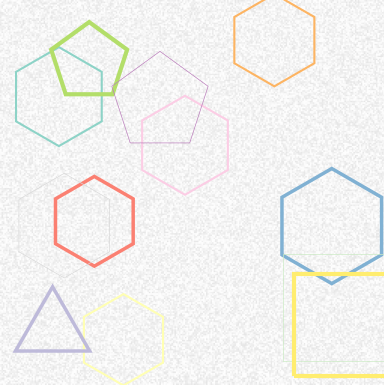[{"shape": "hexagon", "thickness": 1.5, "radius": 0.64, "center": [0.153, 0.749]}, {"shape": "hexagon", "thickness": 1.5, "radius": 0.59, "center": [0.321, 0.118]}, {"shape": "triangle", "thickness": 2.5, "radius": 0.56, "center": [0.137, 0.144]}, {"shape": "hexagon", "thickness": 2.5, "radius": 0.58, "center": [0.245, 0.425]}, {"shape": "hexagon", "thickness": 2.5, "radius": 0.75, "center": [0.862, 0.413]}, {"shape": "hexagon", "thickness": 1.5, "radius": 0.6, "center": [0.713, 0.896]}, {"shape": "pentagon", "thickness": 3, "radius": 0.52, "center": [0.232, 0.839]}, {"shape": "hexagon", "thickness": 1.5, "radius": 0.64, "center": [0.48, 0.623]}, {"shape": "hexagon", "thickness": 0.5, "radius": 0.68, "center": [0.167, 0.414]}, {"shape": "pentagon", "thickness": 0.5, "radius": 0.66, "center": [0.415, 0.735]}, {"shape": "square", "thickness": 0.5, "radius": 0.69, "center": [0.874, 0.202]}, {"shape": "square", "thickness": 3, "radius": 0.66, "center": [0.897, 0.156]}]